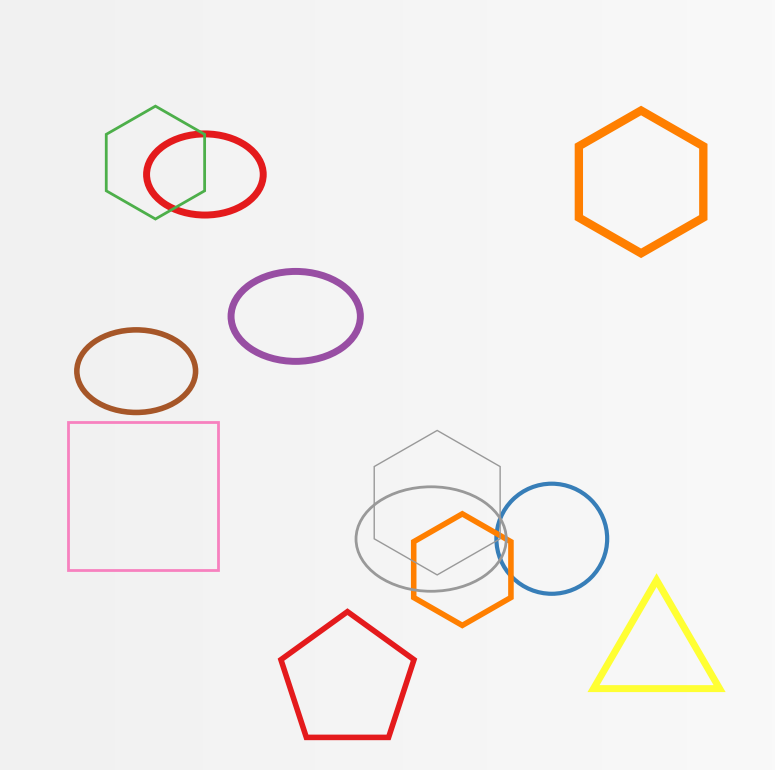[{"shape": "pentagon", "thickness": 2, "radius": 0.45, "center": [0.448, 0.115]}, {"shape": "oval", "thickness": 2.5, "radius": 0.38, "center": [0.264, 0.773]}, {"shape": "circle", "thickness": 1.5, "radius": 0.36, "center": [0.712, 0.3]}, {"shape": "hexagon", "thickness": 1, "radius": 0.37, "center": [0.201, 0.789]}, {"shape": "oval", "thickness": 2.5, "radius": 0.42, "center": [0.382, 0.589]}, {"shape": "hexagon", "thickness": 3, "radius": 0.46, "center": [0.827, 0.764]}, {"shape": "hexagon", "thickness": 2, "radius": 0.36, "center": [0.597, 0.26]}, {"shape": "triangle", "thickness": 2.5, "radius": 0.47, "center": [0.847, 0.153]}, {"shape": "oval", "thickness": 2, "radius": 0.38, "center": [0.176, 0.518]}, {"shape": "square", "thickness": 1, "radius": 0.48, "center": [0.184, 0.356]}, {"shape": "hexagon", "thickness": 0.5, "radius": 0.47, "center": [0.564, 0.347]}, {"shape": "oval", "thickness": 1, "radius": 0.48, "center": [0.556, 0.3]}]